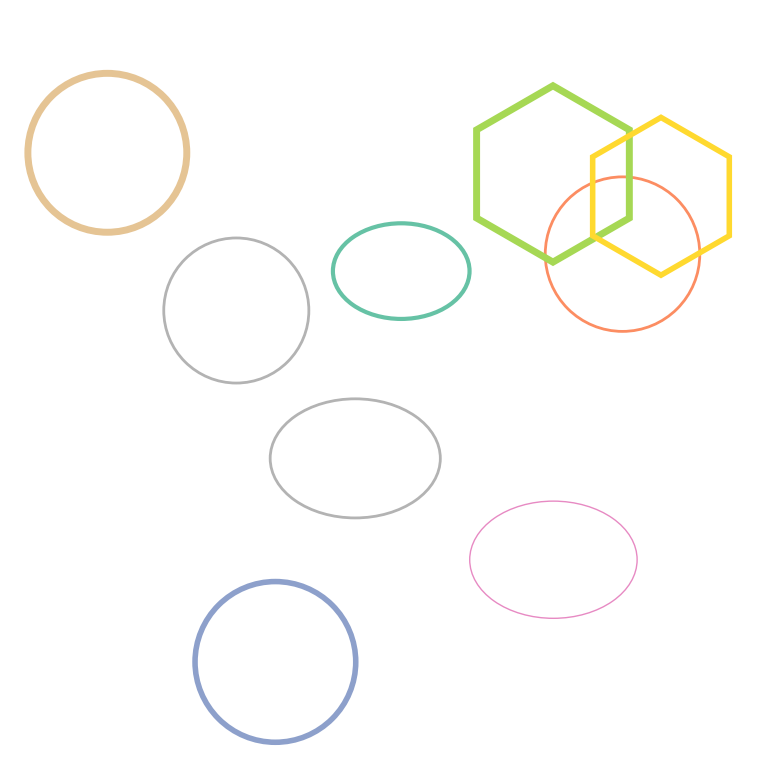[{"shape": "oval", "thickness": 1.5, "radius": 0.44, "center": [0.521, 0.648]}, {"shape": "circle", "thickness": 1, "radius": 0.5, "center": [0.808, 0.67]}, {"shape": "circle", "thickness": 2, "radius": 0.52, "center": [0.358, 0.14]}, {"shape": "oval", "thickness": 0.5, "radius": 0.54, "center": [0.719, 0.273]}, {"shape": "hexagon", "thickness": 2.5, "radius": 0.57, "center": [0.718, 0.774]}, {"shape": "hexagon", "thickness": 2, "radius": 0.51, "center": [0.858, 0.745]}, {"shape": "circle", "thickness": 2.5, "radius": 0.52, "center": [0.139, 0.802]}, {"shape": "oval", "thickness": 1, "radius": 0.55, "center": [0.461, 0.405]}, {"shape": "circle", "thickness": 1, "radius": 0.47, "center": [0.307, 0.597]}]